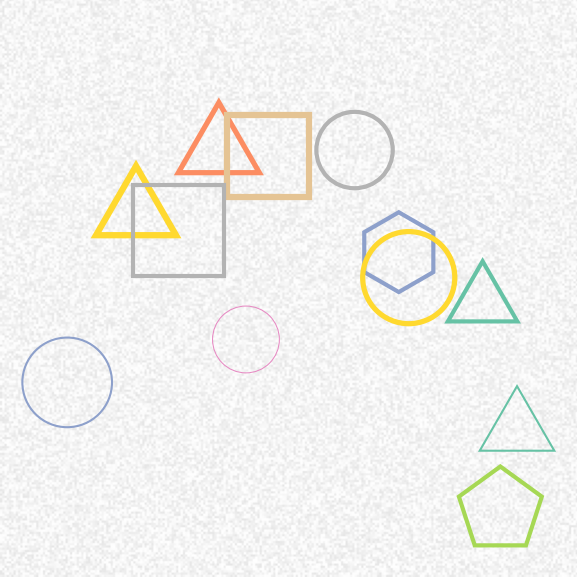[{"shape": "triangle", "thickness": 2, "radius": 0.35, "center": [0.836, 0.477]}, {"shape": "triangle", "thickness": 1, "radius": 0.37, "center": [0.895, 0.256]}, {"shape": "triangle", "thickness": 2.5, "radius": 0.4, "center": [0.379, 0.741]}, {"shape": "circle", "thickness": 1, "radius": 0.39, "center": [0.116, 0.337]}, {"shape": "hexagon", "thickness": 2, "radius": 0.35, "center": [0.691, 0.562]}, {"shape": "circle", "thickness": 0.5, "radius": 0.29, "center": [0.426, 0.411]}, {"shape": "pentagon", "thickness": 2, "radius": 0.38, "center": [0.866, 0.116]}, {"shape": "circle", "thickness": 2.5, "radius": 0.4, "center": [0.708, 0.518]}, {"shape": "triangle", "thickness": 3, "radius": 0.4, "center": [0.236, 0.632]}, {"shape": "square", "thickness": 3, "radius": 0.36, "center": [0.464, 0.729]}, {"shape": "circle", "thickness": 2, "radius": 0.33, "center": [0.614, 0.739]}, {"shape": "square", "thickness": 2, "radius": 0.39, "center": [0.309, 0.6]}]